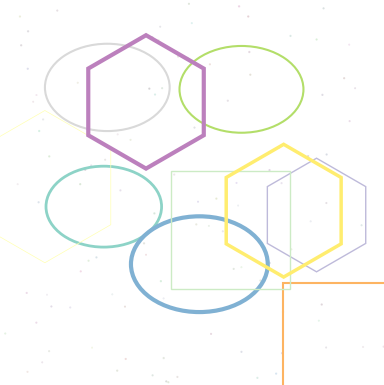[{"shape": "oval", "thickness": 2, "radius": 0.75, "center": [0.27, 0.463]}, {"shape": "hexagon", "thickness": 0.5, "radius": 0.99, "center": [0.117, 0.515]}, {"shape": "hexagon", "thickness": 1, "radius": 0.74, "center": [0.822, 0.442]}, {"shape": "oval", "thickness": 3, "radius": 0.89, "center": [0.518, 0.314]}, {"shape": "square", "thickness": 1.5, "radius": 0.7, "center": [0.874, 0.125]}, {"shape": "oval", "thickness": 1.5, "radius": 0.8, "center": [0.627, 0.768]}, {"shape": "oval", "thickness": 1.5, "radius": 0.81, "center": [0.279, 0.773]}, {"shape": "hexagon", "thickness": 3, "radius": 0.87, "center": [0.379, 0.735]}, {"shape": "square", "thickness": 1, "radius": 0.77, "center": [0.598, 0.402]}, {"shape": "hexagon", "thickness": 2.5, "radius": 0.86, "center": [0.737, 0.453]}]